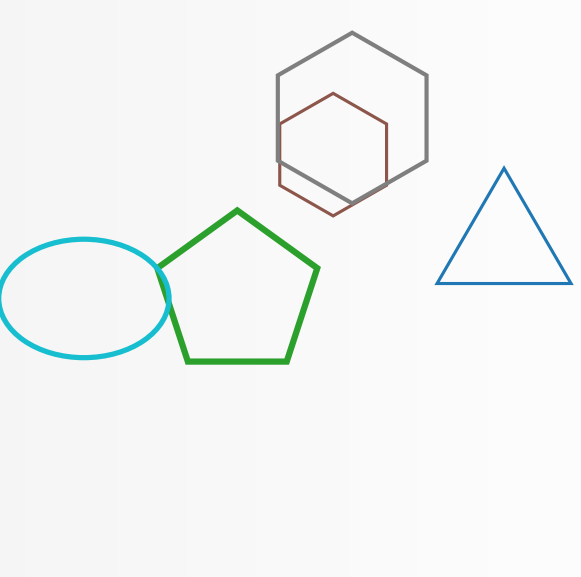[{"shape": "triangle", "thickness": 1.5, "radius": 0.67, "center": [0.867, 0.575]}, {"shape": "pentagon", "thickness": 3, "radius": 0.72, "center": [0.408, 0.49]}, {"shape": "hexagon", "thickness": 1.5, "radius": 0.53, "center": [0.573, 0.731]}, {"shape": "hexagon", "thickness": 2, "radius": 0.74, "center": [0.606, 0.795]}, {"shape": "oval", "thickness": 2.5, "radius": 0.73, "center": [0.144, 0.482]}]